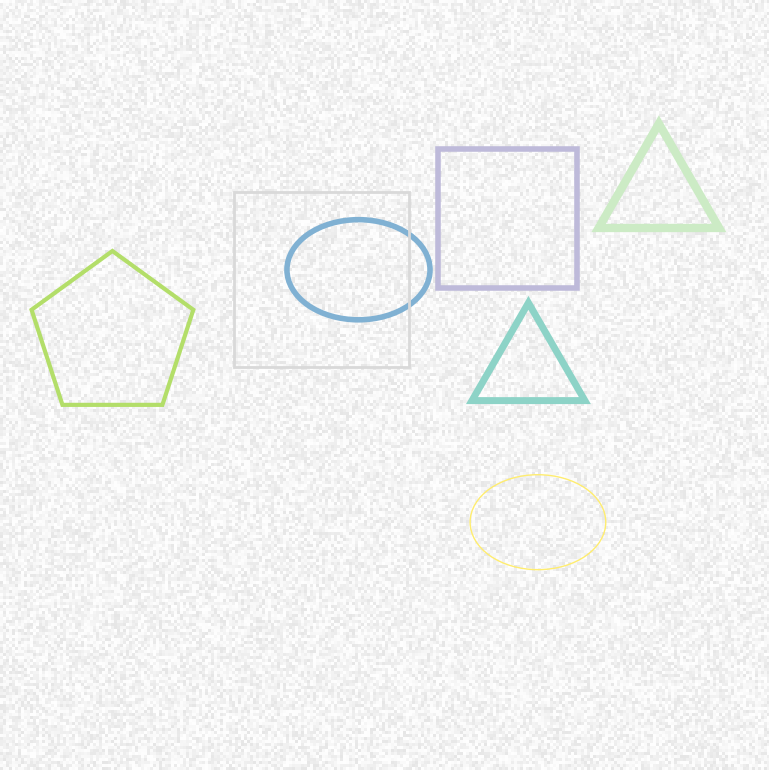[{"shape": "triangle", "thickness": 2.5, "radius": 0.42, "center": [0.686, 0.522]}, {"shape": "square", "thickness": 2, "radius": 0.45, "center": [0.66, 0.716]}, {"shape": "oval", "thickness": 2, "radius": 0.46, "center": [0.466, 0.65]}, {"shape": "pentagon", "thickness": 1.5, "radius": 0.55, "center": [0.146, 0.564]}, {"shape": "square", "thickness": 1, "radius": 0.57, "center": [0.418, 0.637]}, {"shape": "triangle", "thickness": 3, "radius": 0.45, "center": [0.856, 0.749]}, {"shape": "oval", "thickness": 0.5, "radius": 0.44, "center": [0.699, 0.322]}]